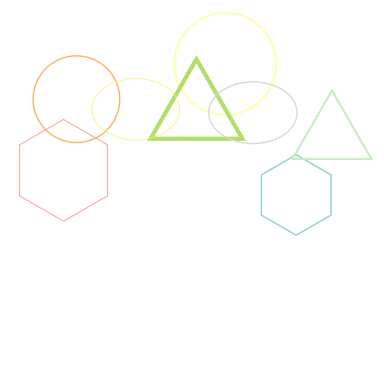[{"shape": "hexagon", "thickness": 1, "radius": 0.52, "center": [0.769, 0.493]}, {"shape": "circle", "thickness": 1.5, "radius": 0.66, "center": [0.585, 0.834]}, {"shape": "hexagon", "thickness": 0.5, "radius": 0.66, "center": [0.165, 0.558]}, {"shape": "circle", "thickness": 1, "radius": 0.56, "center": [0.198, 0.742]}, {"shape": "triangle", "thickness": 3, "radius": 0.69, "center": [0.51, 0.708]}, {"shape": "oval", "thickness": 1, "radius": 0.57, "center": [0.657, 0.707]}, {"shape": "triangle", "thickness": 1.5, "radius": 0.59, "center": [0.862, 0.646]}, {"shape": "oval", "thickness": 0.5, "radius": 0.57, "center": [0.353, 0.716]}]